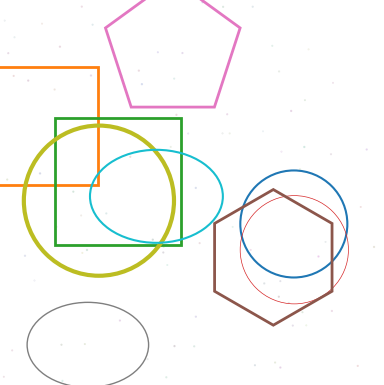[{"shape": "circle", "thickness": 1.5, "radius": 0.69, "center": [0.763, 0.418]}, {"shape": "square", "thickness": 2, "radius": 0.77, "center": [0.103, 0.674]}, {"shape": "square", "thickness": 2, "radius": 0.82, "center": [0.306, 0.529]}, {"shape": "circle", "thickness": 0.5, "radius": 0.7, "center": [0.764, 0.351]}, {"shape": "hexagon", "thickness": 2, "radius": 0.88, "center": [0.71, 0.332]}, {"shape": "pentagon", "thickness": 2, "radius": 0.92, "center": [0.449, 0.871]}, {"shape": "oval", "thickness": 1, "radius": 0.79, "center": [0.228, 0.104]}, {"shape": "circle", "thickness": 3, "radius": 0.98, "center": [0.257, 0.479]}, {"shape": "oval", "thickness": 1.5, "radius": 0.86, "center": [0.406, 0.49]}]